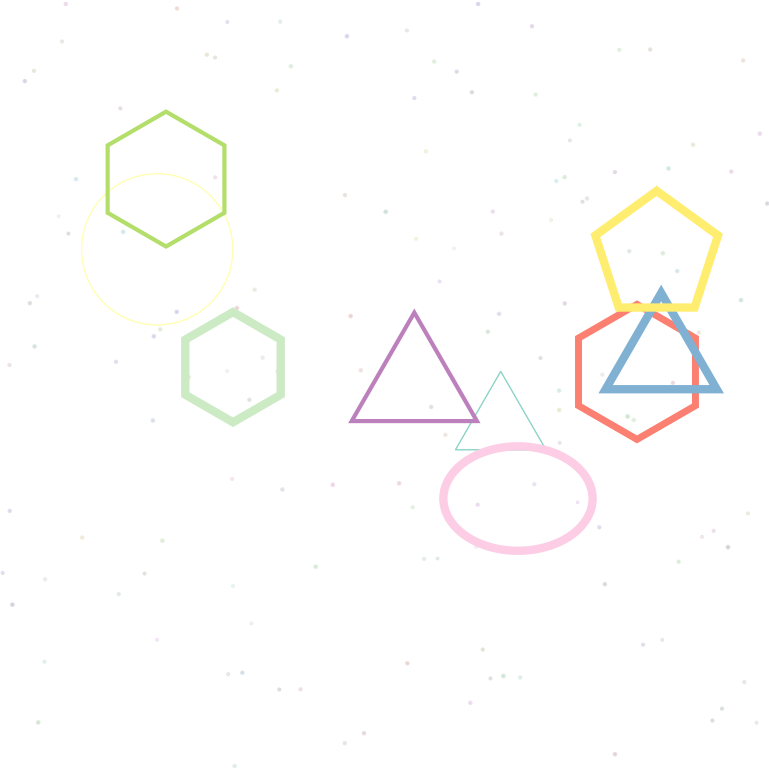[{"shape": "triangle", "thickness": 0.5, "radius": 0.34, "center": [0.65, 0.45]}, {"shape": "circle", "thickness": 0.5, "radius": 0.49, "center": [0.204, 0.676]}, {"shape": "hexagon", "thickness": 2.5, "radius": 0.44, "center": [0.827, 0.517]}, {"shape": "triangle", "thickness": 3, "radius": 0.42, "center": [0.859, 0.536]}, {"shape": "hexagon", "thickness": 1.5, "radius": 0.44, "center": [0.216, 0.767]}, {"shape": "oval", "thickness": 3, "radius": 0.48, "center": [0.673, 0.353]}, {"shape": "triangle", "thickness": 1.5, "radius": 0.47, "center": [0.538, 0.5]}, {"shape": "hexagon", "thickness": 3, "radius": 0.36, "center": [0.303, 0.523]}, {"shape": "pentagon", "thickness": 3, "radius": 0.42, "center": [0.853, 0.668]}]